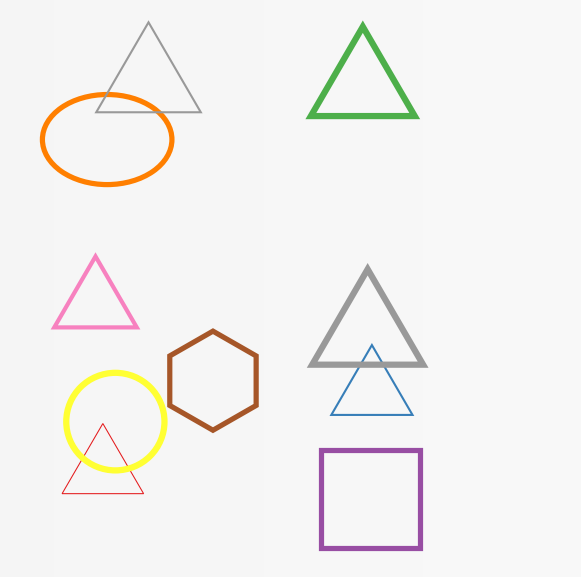[{"shape": "triangle", "thickness": 0.5, "radius": 0.4, "center": [0.177, 0.185]}, {"shape": "triangle", "thickness": 1, "radius": 0.4, "center": [0.64, 0.321]}, {"shape": "triangle", "thickness": 3, "radius": 0.52, "center": [0.624, 0.85]}, {"shape": "square", "thickness": 2.5, "radius": 0.42, "center": [0.638, 0.135]}, {"shape": "oval", "thickness": 2.5, "radius": 0.56, "center": [0.184, 0.757]}, {"shape": "circle", "thickness": 3, "radius": 0.42, "center": [0.198, 0.269]}, {"shape": "hexagon", "thickness": 2.5, "radius": 0.43, "center": [0.366, 0.34]}, {"shape": "triangle", "thickness": 2, "radius": 0.41, "center": [0.164, 0.473]}, {"shape": "triangle", "thickness": 3, "radius": 0.55, "center": [0.633, 0.423]}, {"shape": "triangle", "thickness": 1, "radius": 0.52, "center": [0.256, 0.857]}]